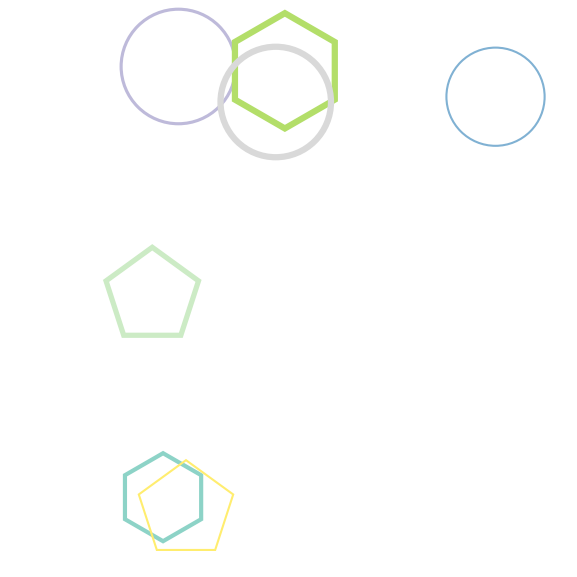[{"shape": "hexagon", "thickness": 2, "radius": 0.38, "center": [0.282, 0.138]}, {"shape": "circle", "thickness": 1.5, "radius": 0.5, "center": [0.309, 0.884]}, {"shape": "circle", "thickness": 1, "radius": 0.43, "center": [0.858, 0.832]}, {"shape": "hexagon", "thickness": 3, "radius": 0.5, "center": [0.493, 0.877]}, {"shape": "circle", "thickness": 3, "radius": 0.48, "center": [0.477, 0.823]}, {"shape": "pentagon", "thickness": 2.5, "radius": 0.42, "center": [0.264, 0.487]}, {"shape": "pentagon", "thickness": 1, "radius": 0.43, "center": [0.322, 0.116]}]